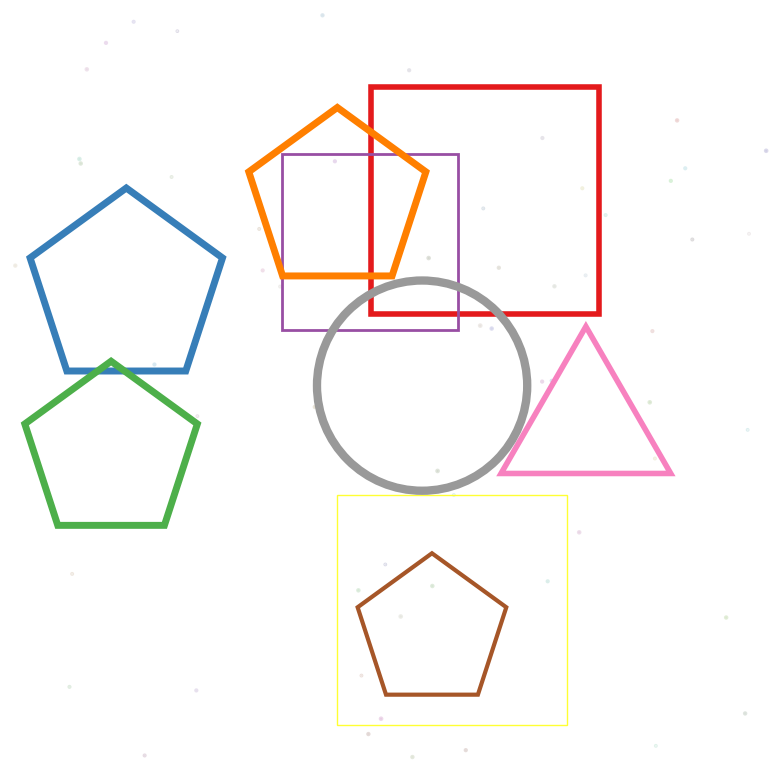[{"shape": "square", "thickness": 2, "radius": 0.74, "center": [0.63, 0.74]}, {"shape": "pentagon", "thickness": 2.5, "radius": 0.66, "center": [0.164, 0.624]}, {"shape": "pentagon", "thickness": 2.5, "radius": 0.59, "center": [0.144, 0.413]}, {"shape": "square", "thickness": 1, "radius": 0.57, "center": [0.481, 0.686]}, {"shape": "pentagon", "thickness": 2.5, "radius": 0.6, "center": [0.438, 0.739]}, {"shape": "square", "thickness": 0.5, "radius": 0.75, "center": [0.587, 0.208]}, {"shape": "pentagon", "thickness": 1.5, "radius": 0.51, "center": [0.561, 0.18]}, {"shape": "triangle", "thickness": 2, "radius": 0.64, "center": [0.761, 0.449]}, {"shape": "circle", "thickness": 3, "radius": 0.68, "center": [0.548, 0.499]}]